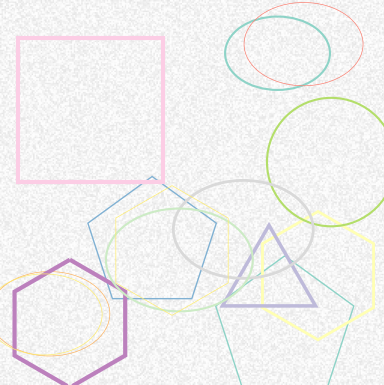[{"shape": "oval", "thickness": 1.5, "radius": 0.68, "center": [0.721, 0.862]}, {"shape": "pentagon", "thickness": 1, "radius": 0.94, "center": [0.74, 0.147]}, {"shape": "hexagon", "thickness": 2, "radius": 0.83, "center": [0.826, 0.284]}, {"shape": "triangle", "thickness": 2.5, "radius": 0.7, "center": [0.699, 0.275]}, {"shape": "oval", "thickness": 0.5, "radius": 0.77, "center": [0.788, 0.885]}, {"shape": "pentagon", "thickness": 1, "radius": 0.88, "center": [0.395, 0.366]}, {"shape": "oval", "thickness": 0.5, "radius": 0.78, "center": [0.129, 0.185]}, {"shape": "circle", "thickness": 1.5, "radius": 0.83, "center": [0.86, 0.579]}, {"shape": "square", "thickness": 3, "radius": 0.94, "center": [0.235, 0.714]}, {"shape": "oval", "thickness": 2, "radius": 0.91, "center": [0.632, 0.404]}, {"shape": "hexagon", "thickness": 3, "radius": 0.83, "center": [0.182, 0.16]}, {"shape": "oval", "thickness": 1.5, "radius": 0.95, "center": [0.466, 0.325]}, {"shape": "hexagon", "thickness": 0.5, "radius": 0.84, "center": [0.447, 0.349]}, {"shape": "oval", "thickness": 0.5, "radius": 0.75, "center": [0.115, 0.183]}]